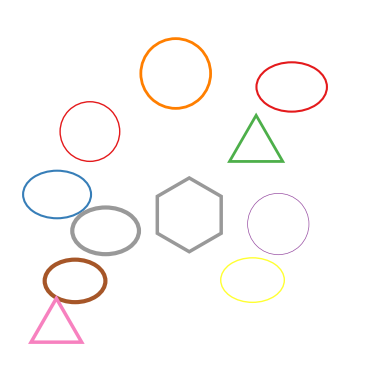[{"shape": "circle", "thickness": 1, "radius": 0.39, "center": [0.234, 0.658]}, {"shape": "oval", "thickness": 1.5, "radius": 0.46, "center": [0.758, 0.774]}, {"shape": "oval", "thickness": 1.5, "radius": 0.44, "center": [0.148, 0.495]}, {"shape": "triangle", "thickness": 2, "radius": 0.4, "center": [0.665, 0.621]}, {"shape": "circle", "thickness": 0.5, "radius": 0.4, "center": [0.723, 0.418]}, {"shape": "circle", "thickness": 2, "radius": 0.45, "center": [0.456, 0.809]}, {"shape": "oval", "thickness": 1, "radius": 0.41, "center": [0.656, 0.273]}, {"shape": "oval", "thickness": 3, "radius": 0.39, "center": [0.195, 0.27]}, {"shape": "triangle", "thickness": 2.5, "radius": 0.38, "center": [0.146, 0.149]}, {"shape": "oval", "thickness": 3, "radius": 0.43, "center": [0.274, 0.4]}, {"shape": "hexagon", "thickness": 2.5, "radius": 0.48, "center": [0.492, 0.442]}]